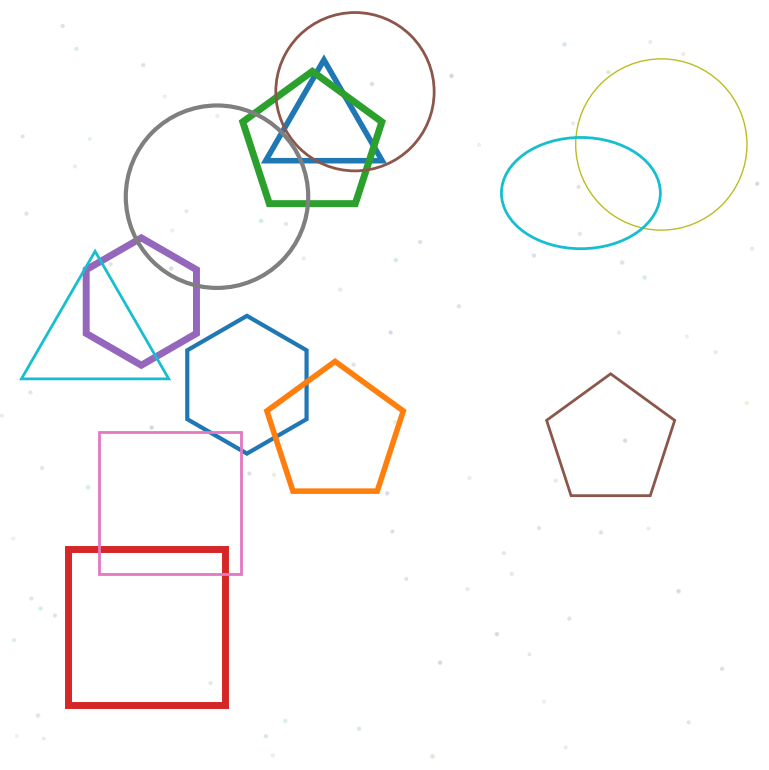[{"shape": "hexagon", "thickness": 1.5, "radius": 0.45, "center": [0.321, 0.5]}, {"shape": "triangle", "thickness": 2, "radius": 0.44, "center": [0.421, 0.835]}, {"shape": "pentagon", "thickness": 2, "radius": 0.47, "center": [0.435, 0.438]}, {"shape": "pentagon", "thickness": 2.5, "radius": 0.47, "center": [0.406, 0.812]}, {"shape": "square", "thickness": 2.5, "radius": 0.51, "center": [0.19, 0.186]}, {"shape": "hexagon", "thickness": 2.5, "radius": 0.41, "center": [0.184, 0.608]}, {"shape": "circle", "thickness": 1, "radius": 0.51, "center": [0.461, 0.881]}, {"shape": "pentagon", "thickness": 1, "radius": 0.44, "center": [0.793, 0.427]}, {"shape": "square", "thickness": 1, "radius": 0.46, "center": [0.221, 0.347]}, {"shape": "circle", "thickness": 1.5, "radius": 0.59, "center": [0.282, 0.745]}, {"shape": "circle", "thickness": 0.5, "radius": 0.56, "center": [0.859, 0.812]}, {"shape": "oval", "thickness": 1, "radius": 0.52, "center": [0.754, 0.749]}, {"shape": "triangle", "thickness": 1, "radius": 0.55, "center": [0.123, 0.563]}]